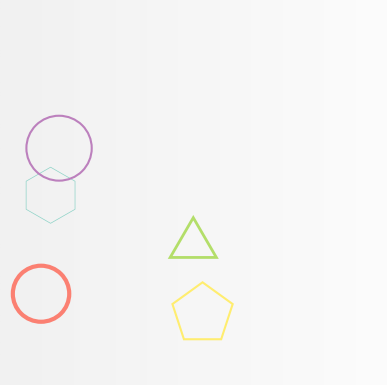[{"shape": "hexagon", "thickness": 0.5, "radius": 0.36, "center": [0.131, 0.493]}, {"shape": "circle", "thickness": 3, "radius": 0.36, "center": [0.106, 0.237]}, {"shape": "triangle", "thickness": 2, "radius": 0.34, "center": [0.499, 0.366]}, {"shape": "circle", "thickness": 1.5, "radius": 0.42, "center": [0.152, 0.615]}, {"shape": "pentagon", "thickness": 1.5, "radius": 0.41, "center": [0.523, 0.185]}]